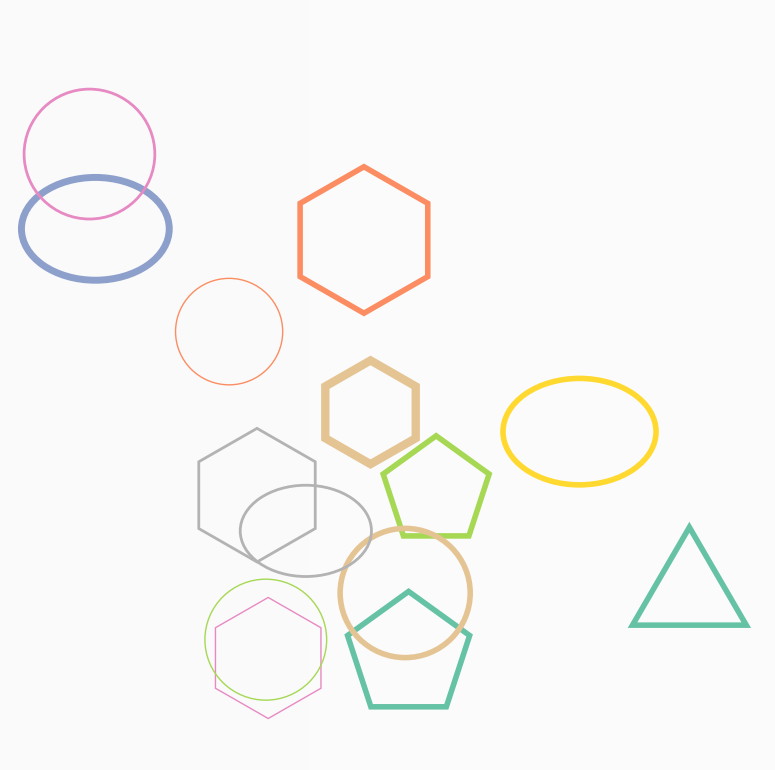[{"shape": "pentagon", "thickness": 2, "radius": 0.41, "center": [0.527, 0.149]}, {"shape": "triangle", "thickness": 2, "radius": 0.42, "center": [0.89, 0.23]}, {"shape": "circle", "thickness": 0.5, "radius": 0.35, "center": [0.296, 0.569]}, {"shape": "hexagon", "thickness": 2, "radius": 0.48, "center": [0.47, 0.688]}, {"shape": "oval", "thickness": 2.5, "radius": 0.48, "center": [0.123, 0.703]}, {"shape": "circle", "thickness": 1, "radius": 0.42, "center": [0.115, 0.8]}, {"shape": "hexagon", "thickness": 0.5, "radius": 0.39, "center": [0.346, 0.145]}, {"shape": "circle", "thickness": 0.5, "radius": 0.39, "center": [0.343, 0.169]}, {"shape": "pentagon", "thickness": 2, "radius": 0.36, "center": [0.563, 0.362]}, {"shape": "oval", "thickness": 2, "radius": 0.49, "center": [0.748, 0.439]}, {"shape": "circle", "thickness": 2, "radius": 0.42, "center": [0.523, 0.23]}, {"shape": "hexagon", "thickness": 3, "radius": 0.34, "center": [0.478, 0.465]}, {"shape": "oval", "thickness": 1, "radius": 0.42, "center": [0.395, 0.311]}, {"shape": "hexagon", "thickness": 1, "radius": 0.43, "center": [0.332, 0.357]}]